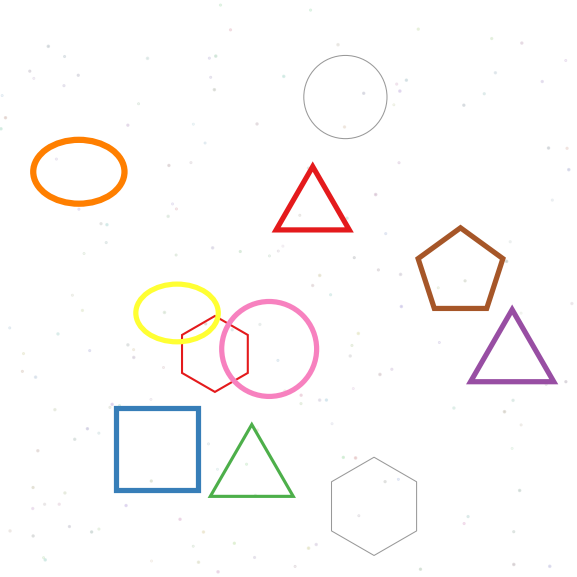[{"shape": "triangle", "thickness": 2.5, "radius": 0.37, "center": [0.541, 0.638]}, {"shape": "hexagon", "thickness": 1, "radius": 0.33, "center": [0.372, 0.386]}, {"shape": "square", "thickness": 2.5, "radius": 0.36, "center": [0.271, 0.221]}, {"shape": "triangle", "thickness": 1.5, "radius": 0.41, "center": [0.436, 0.181]}, {"shape": "triangle", "thickness": 2.5, "radius": 0.42, "center": [0.887, 0.38]}, {"shape": "oval", "thickness": 3, "radius": 0.4, "center": [0.137, 0.702]}, {"shape": "oval", "thickness": 2.5, "radius": 0.36, "center": [0.307, 0.457]}, {"shape": "pentagon", "thickness": 2.5, "radius": 0.39, "center": [0.797, 0.527]}, {"shape": "circle", "thickness": 2.5, "radius": 0.41, "center": [0.466, 0.395]}, {"shape": "hexagon", "thickness": 0.5, "radius": 0.43, "center": [0.648, 0.122]}, {"shape": "circle", "thickness": 0.5, "radius": 0.36, "center": [0.598, 0.831]}]